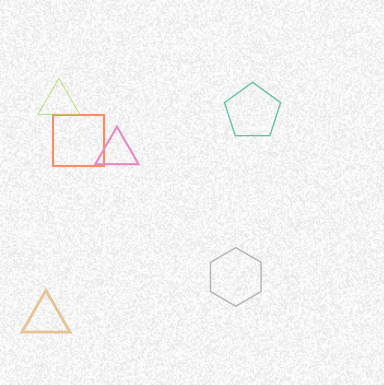[{"shape": "pentagon", "thickness": 1, "radius": 0.38, "center": [0.656, 0.71]}, {"shape": "square", "thickness": 1.5, "radius": 0.33, "center": [0.204, 0.634]}, {"shape": "triangle", "thickness": 1.5, "radius": 0.32, "center": [0.304, 0.606]}, {"shape": "triangle", "thickness": 0.5, "radius": 0.32, "center": [0.153, 0.734]}, {"shape": "triangle", "thickness": 2, "radius": 0.36, "center": [0.119, 0.174]}, {"shape": "hexagon", "thickness": 1, "radius": 0.38, "center": [0.612, 0.281]}]